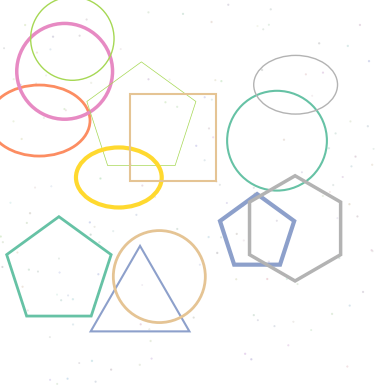[{"shape": "pentagon", "thickness": 2, "radius": 0.71, "center": [0.153, 0.295]}, {"shape": "circle", "thickness": 1.5, "radius": 0.65, "center": [0.72, 0.635]}, {"shape": "oval", "thickness": 2, "radius": 0.66, "center": [0.102, 0.687]}, {"shape": "triangle", "thickness": 1.5, "radius": 0.74, "center": [0.364, 0.213]}, {"shape": "pentagon", "thickness": 3, "radius": 0.51, "center": [0.668, 0.395]}, {"shape": "circle", "thickness": 2.5, "radius": 0.62, "center": [0.168, 0.815]}, {"shape": "pentagon", "thickness": 0.5, "radius": 0.74, "center": [0.367, 0.69]}, {"shape": "circle", "thickness": 1, "radius": 0.54, "center": [0.188, 0.9]}, {"shape": "oval", "thickness": 3, "radius": 0.56, "center": [0.309, 0.539]}, {"shape": "circle", "thickness": 2, "radius": 0.6, "center": [0.414, 0.282]}, {"shape": "square", "thickness": 1.5, "radius": 0.56, "center": [0.45, 0.643]}, {"shape": "oval", "thickness": 1, "radius": 0.54, "center": [0.768, 0.78]}, {"shape": "hexagon", "thickness": 2.5, "radius": 0.68, "center": [0.766, 0.407]}]